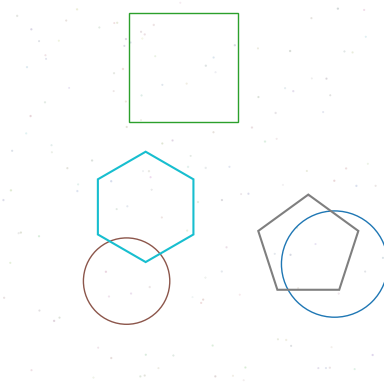[{"shape": "circle", "thickness": 1, "radius": 0.69, "center": [0.869, 0.314]}, {"shape": "square", "thickness": 1, "radius": 0.71, "center": [0.477, 0.825]}, {"shape": "circle", "thickness": 1, "radius": 0.56, "center": [0.329, 0.27]}, {"shape": "pentagon", "thickness": 1.5, "radius": 0.68, "center": [0.801, 0.358]}, {"shape": "hexagon", "thickness": 1.5, "radius": 0.72, "center": [0.378, 0.463]}]